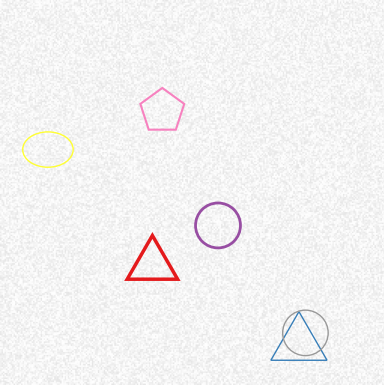[{"shape": "triangle", "thickness": 2.5, "radius": 0.38, "center": [0.396, 0.313]}, {"shape": "triangle", "thickness": 1, "radius": 0.42, "center": [0.776, 0.106]}, {"shape": "circle", "thickness": 2, "radius": 0.29, "center": [0.566, 0.414]}, {"shape": "oval", "thickness": 1, "radius": 0.33, "center": [0.125, 0.612]}, {"shape": "pentagon", "thickness": 1.5, "radius": 0.3, "center": [0.422, 0.712]}, {"shape": "circle", "thickness": 1, "radius": 0.3, "center": [0.793, 0.135]}]